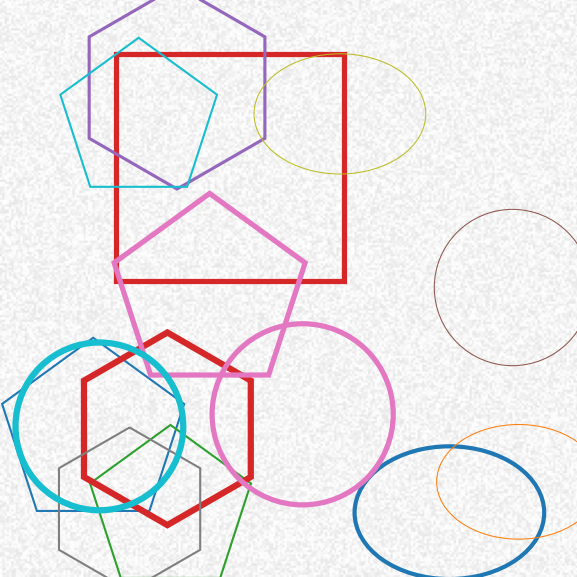[{"shape": "oval", "thickness": 2, "radius": 0.82, "center": [0.778, 0.111]}, {"shape": "pentagon", "thickness": 1, "radius": 0.83, "center": [0.161, 0.248]}, {"shape": "oval", "thickness": 0.5, "radius": 0.71, "center": [0.898, 0.165]}, {"shape": "pentagon", "thickness": 1, "radius": 0.73, "center": [0.295, 0.117]}, {"shape": "square", "thickness": 2.5, "radius": 0.99, "center": [0.398, 0.709]}, {"shape": "hexagon", "thickness": 3, "radius": 0.83, "center": [0.29, 0.257]}, {"shape": "hexagon", "thickness": 1.5, "radius": 0.88, "center": [0.307, 0.847]}, {"shape": "circle", "thickness": 0.5, "radius": 0.68, "center": [0.887, 0.501]}, {"shape": "circle", "thickness": 2.5, "radius": 0.78, "center": [0.524, 0.282]}, {"shape": "pentagon", "thickness": 2.5, "radius": 0.87, "center": [0.363, 0.49]}, {"shape": "hexagon", "thickness": 1, "radius": 0.71, "center": [0.224, 0.118]}, {"shape": "oval", "thickness": 0.5, "radius": 0.74, "center": [0.589, 0.802]}, {"shape": "pentagon", "thickness": 1, "radius": 0.71, "center": [0.24, 0.791]}, {"shape": "circle", "thickness": 3, "radius": 0.73, "center": [0.172, 0.261]}]